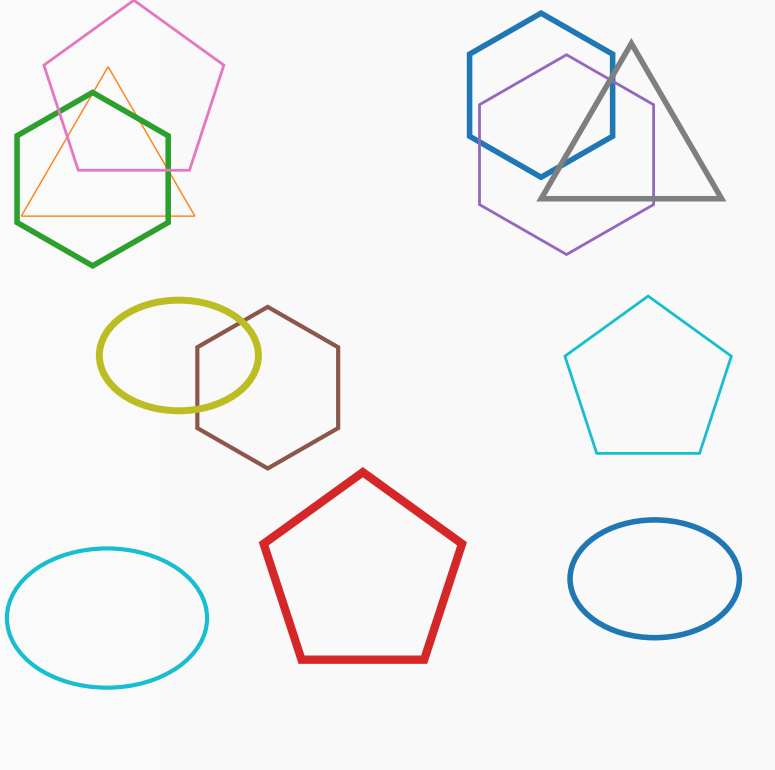[{"shape": "oval", "thickness": 2, "radius": 0.55, "center": [0.845, 0.248]}, {"shape": "hexagon", "thickness": 2, "radius": 0.53, "center": [0.698, 0.876]}, {"shape": "triangle", "thickness": 0.5, "radius": 0.65, "center": [0.139, 0.784]}, {"shape": "hexagon", "thickness": 2, "radius": 0.56, "center": [0.12, 0.767]}, {"shape": "pentagon", "thickness": 3, "radius": 0.67, "center": [0.468, 0.252]}, {"shape": "hexagon", "thickness": 1, "radius": 0.65, "center": [0.731, 0.799]}, {"shape": "hexagon", "thickness": 1.5, "radius": 0.52, "center": [0.345, 0.497]}, {"shape": "pentagon", "thickness": 1, "radius": 0.61, "center": [0.173, 0.878]}, {"shape": "triangle", "thickness": 2, "radius": 0.67, "center": [0.815, 0.809]}, {"shape": "oval", "thickness": 2.5, "radius": 0.51, "center": [0.231, 0.538]}, {"shape": "oval", "thickness": 1.5, "radius": 0.65, "center": [0.138, 0.197]}, {"shape": "pentagon", "thickness": 1, "radius": 0.56, "center": [0.836, 0.503]}]